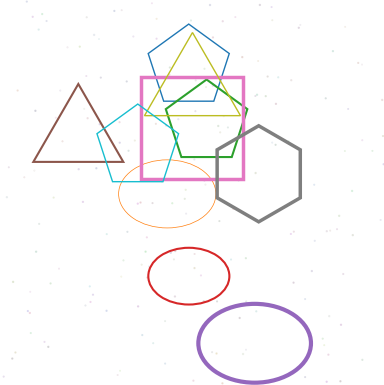[{"shape": "pentagon", "thickness": 1, "radius": 0.55, "center": [0.49, 0.827]}, {"shape": "oval", "thickness": 0.5, "radius": 0.63, "center": [0.434, 0.496]}, {"shape": "pentagon", "thickness": 1.5, "radius": 0.56, "center": [0.537, 0.682]}, {"shape": "oval", "thickness": 1.5, "radius": 0.53, "center": [0.491, 0.283]}, {"shape": "oval", "thickness": 3, "radius": 0.73, "center": [0.661, 0.108]}, {"shape": "triangle", "thickness": 1.5, "radius": 0.67, "center": [0.203, 0.647]}, {"shape": "square", "thickness": 2.5, "radius": 0.66, "center": [0.499, 0.667]}, {"shape": "hexagon", "thickness": 2.5, "radius": 0.62, "center": [0.672, 0.549]}, {"shape": "triangle", "thickness": 1, "radius": 0.72, "center": [0.5, 0.772]}, {"shape": "pentagon", "thickness": 1, "radius": 0.56, "center": [0.358, 0.618]}]